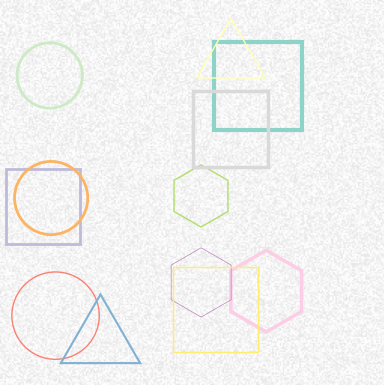[{"shape": "square", "thickness": 3, "radius": 0.58, "center": [0.671, 0.776]}, {"shape": "triangle", "thickness": 1, "radius": 0.52, "center": [0.6, 0.849]}, {"shape": "square", "thickness": 2, "radius": 0.48, "center": [0.112, 0.464]}, {"shape": "circle", "thickness": 1, "radius": 0.57, "center": [0.144, 0.18]}, {"shape": "triangle", "thickness": 1.5, "radius": 0.59, "center": [0.261, 0.116]}, {"shape": "circle", "thickness": 2, "radius": 0.48, "center": [0.133, 0.486]}, {"shape": "hexagon", "thickness": 1, "radius": 0.4, "center": [0.522, 0.491]}, {"shape": "hexagon", "thickness": 2.5, "radius": 0.53, "center": [0.691, 0.244]}, {"shape": "square", "thickness": 2.5, "radius": 0.49, "center": [0.599, 0.666]}, {"shape": "hexagon", "thickness": 0.5, "radius": 0.45, "center": [0.522, 0.266]}, {"shape": "circle", "thickness": 2, "radius": 0.42, "center": [0.129, 0.804]}, {"shape": "square", "thickness": 1, "radius": 0.56, "center": [0.559, 0.196]}]